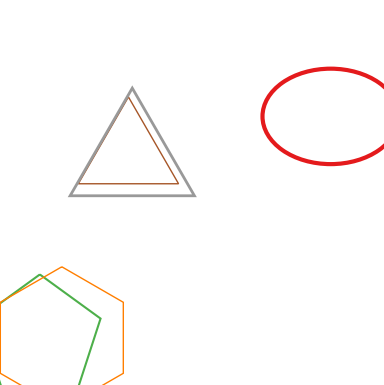[{"shape": "oval", "thickness": 3, "radius": 0.89, "center": [0.859, 0.698]}, {"shape": "pentagon", "thickness": 1.5, "radius": 0.83, "center": [0.103, 0.121]}, {"shape": "hexagon", "thickness": 1, "radius": 0.92, "center": [0.161, 0.123]}, {"shape": "triangle", "thickness": 1, "radius": 0.75, "center": [0.334, 0.598]}, {"shape": "triangle", "thickness": 2, "radius": 0.93, "center": [0.344, 0.585]}]